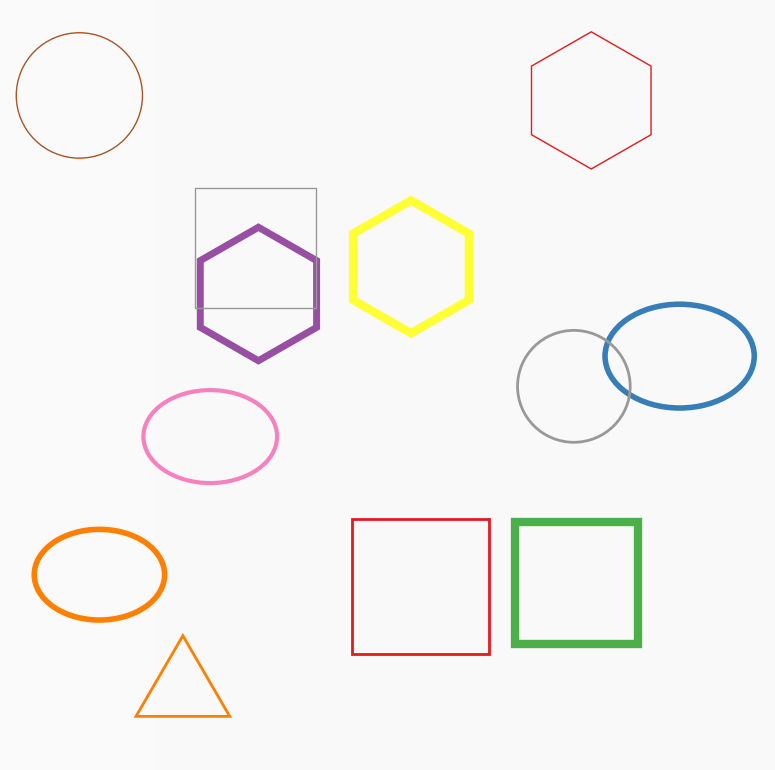[{"shape": "square", "thickness": 1, "radius": 0.44, "center": [0.542, 0.238]}, {"shape": "hexagon", "thickness": 0.5, "radius": 0.45, "center": [0.763, 0.87]}, {"shape": "oval", "thickness": 2, "radius": 0.48, "center": [0.877, 0.538]}, {"shape": "square", "thickness": 3, "radius": 0.4, "center": [0.744, 0.243]}, {"shape": "hexagon", "thickness": 2.5, "radius": 0.43, "center": [0.333, 0.618]}, {"shape": "triangle", "thickness": 1, "radius": 0.35, "center": [0.236, 0.105]}, {"shape": "oval", "thickness": 2, "radius": 0.42, "center": [0.128, 0.254]}, {"shape": "hexagon", "thickness": 3, "radius": 0.43, "center": [0.53, 0.653]}, {"shape": "circle", "thickness": 0.5, "radius": 0.41, "center": [0.102, 0.876]}, {"shape": "oval", "thickness": 1.5, "radius": 0.43, "center": [0.271, 0.433]}, {"shape": "circle", "thickness": 1, "radius": 0.36, "center": [0.74, 0.498]}, {"shape": "square", "thickness": 0.5, "radius": 0.39, "center": [0.33, 0.678]}]